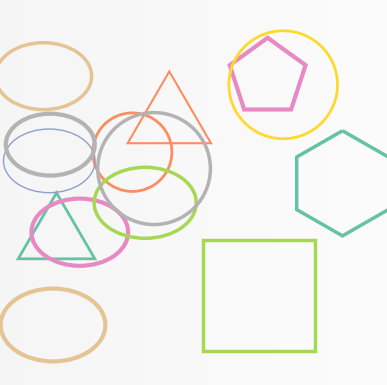[{"shape": "hexagon", "thickness": 2.5, "radius": 0.68, "center": [0.884, 0.524]}, {"shape": "triangle", "thickness": 2, "radius": 0.57, "center": [0.146, 0.385]}, {"shape": "triangle", "thickness": 1.5, "radius": 0.62, "center": [0.437, 0.69]}, {"shape": "circle", "thickness": 2, "radius": 0.51, "center": [0.342, 0.605]}, {"shape": "oval", "thickness": 1, "radius": 0.59, "center": [0.127, 0.582]}, {"shape": "pentagon", "thickness": 3, "radius": 0.51, "center": [0.691, 0.799]}, {"shape": "oval", "thickness": 3, "radius": 0.62, "center": [0.206, 0.397]}, {"shape": "oval", "thickness": 2.5, "radius": 0.66, "center": [0.375, 0.473]}, {"shape": "square", "thickness": 2.5, "radius": 0.72, "center": [0.669, 0.232]}, {"shape": "circle", "thickness": 2, "radius": 0.7, "center": [0.731, 0.78]}, {"shape": "oval", "thickness": 3, "radius": 0.68, "center": [0.137, 0.156]}, {"shape": "oval", "thickness": 2.5, "radius": 0.62, "center": [0.112, 0.802]}, {"shape": "oval", "thickness": 3, "radius": 0.57, "center": [0.13, 0.624]}, {"shape": "circle", "thickness": 2.5, "radius": 0.73, "center": [0.398, 0.562]}]